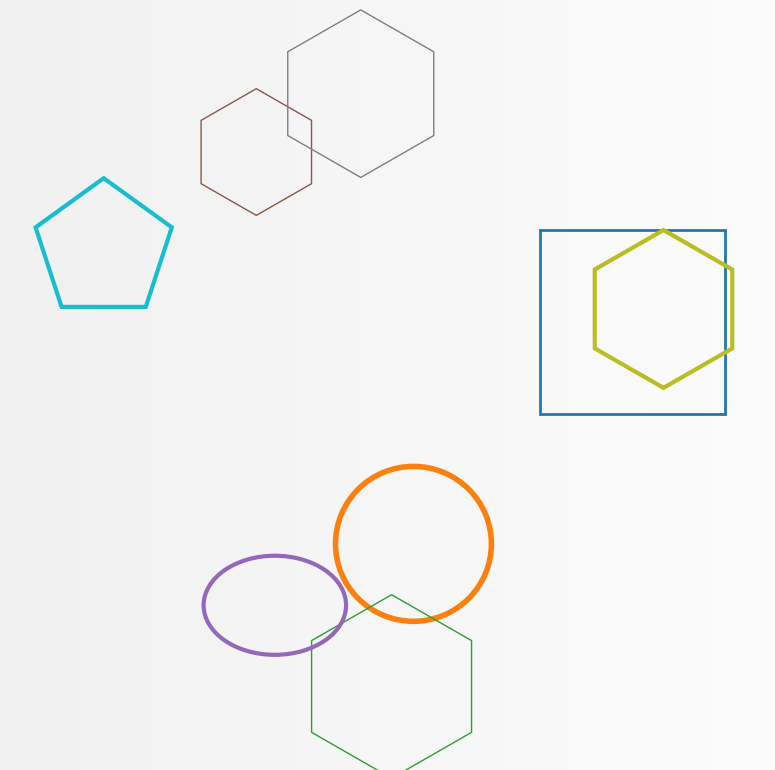[{"shape": "square", "thickness": 1, "radius": 0.6, "center": [0.816, 0.582]}, {"shape": "circle", "thickness": 2, "radius": 0.5, "center": [0.533, 0.294]}, {"shape": "hexagon", "thickness": 0.5, "radius": 0.6, "center": [0.505, 0.108]}, {"shape": "oval", "thickness": 1.5, "radius": 0.46, "center": [0.355, 0.214]}, {"shape": "hexagon", "thickness": 0.5, "radius": 0.41, "center": [0.331, 0.803]}, {"shape": "hexagon", "thickness": 0.5, "radius": 0.54, "center": [0.465, 0.878]}, {"shape": "hexagon", "thickness": 1.5, "radius": 0.51, "center": [0.856, 0.599]}, {"shape": "pentagon", "thickness": 1.5, "radius": 0.46, "center": [0.134, 0.676]}]